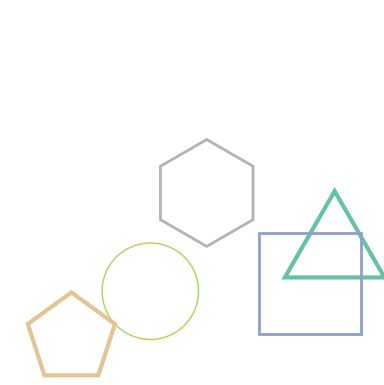[{"shape": "triangle", "thickness": 3, "radius": 0.75, "center": [0.869, 0.354]}, {"shape": "square", "thickness": 2, "radius": 0.66, "center": [0.805, 0.264]}, {"shape": "circle", "thickness": 1, "radius": 0.63, "center": [0.39, 0.244]}, {"shape": "pentagon", "thickness": 3, "radius": 0.6, "center": [0.185, 0.122]}, {"shape": "hexagon", "thickness": 2, "radius": 0.69, "center": [0.537, 0.499]}]